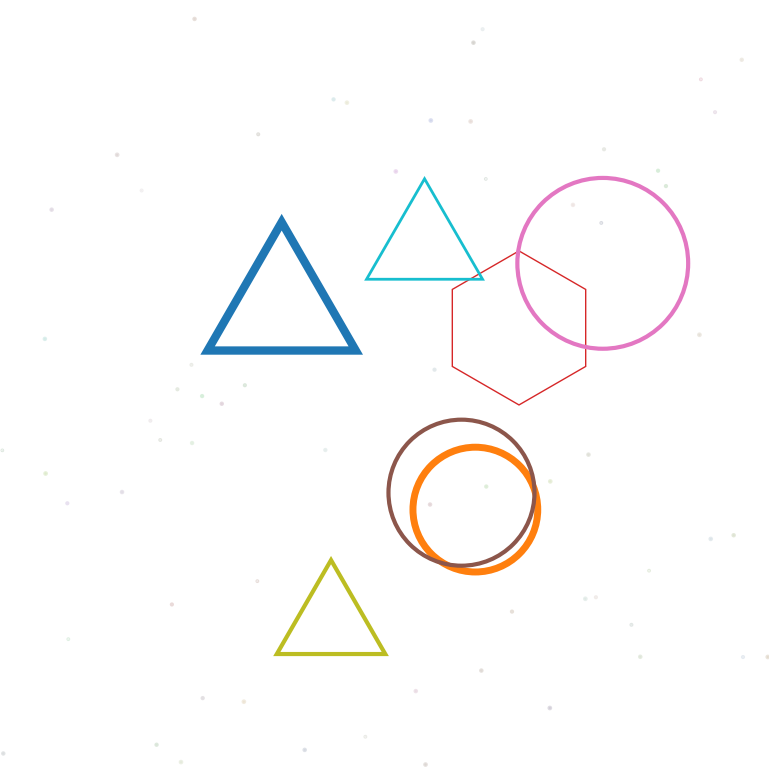[{"shape": "triangle", "thickness": 3, "radius": 0.56, "center": [0.366, 0.6]}, {"shape": "circle", "thickness": 2.5, "radius": 0.41, "center": [0.617, 0.338]}, {"shape": "hexagon", "thickness": 0.5, "radius": 0.5, "center": [0.674, 0.574]}, {"shape": "circle", "thickness": 1.5, "radius": 0.47, "center": [0.599, 0.36]}, {"shape": "circle", "thickness": 1.5, "radius": 0.55, "center": [0.783, 0.658]}, {"shape": "triangle", "thickness": 1.5, "radius": 0.41, "center": [0.43, 0.191]}, {"shape": "triangle", "thickness": 1, "radius": 0.43, "center": [0.551, 0.681]}]